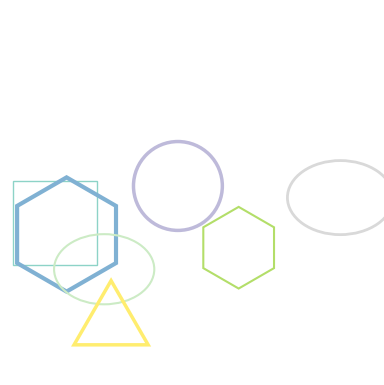[{"shape": "square", "thickness": 1, "radius": 0.54, "center": [0.142, 0.421]}, {"shape": "circle", "thickness": 2.5, "radius": 0.58, "center": [0.462, 0.517]}, {"shape": "hexagon", "thickness": 3, "radius": 0.74, "center": [0.173, 0.391]}, {"shape": "hexagon", "thickness": 1.5, "radius": 0.53, "center": [0.62, 0.357]}, {"shape": "oval", "thickness": 2, "radius": 0.69, "center": [0.884, 0.487]}, {"shape": "oval", "thickness": 1.5, "radius": 0.65, "center": [0.271, 0.301]}, {"shape": "triangle", "thickness": 2.5, "radius": 0.56, "center": [0.289, 0.16]}]